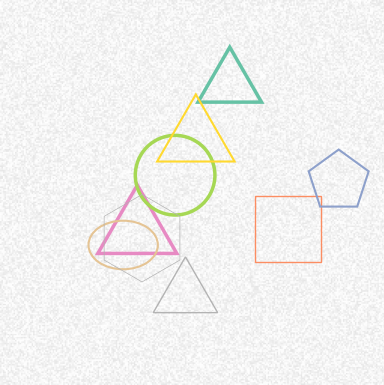[{"shape": "triangle", "thickness": 2.5, "radius": 0.48, "center": [0.597, 0.782]}, {"shape": "square", "thickness": 1, "radius": 0.43, "center": [0.747, 0.406]}, {"shape": "pentagon", "thickness": 1.5, "radius": 0.41, "center": [0.88, 0.53]}, {"shape": "triangle", "thickness": 2.5, "radius": 0.59, "center": [0.357, 0.401]}, {"shape": "circle", "thickness": 2.5, "radius": 0.52, "center": [0.455, 0.545]}, {"shape": "triangle", "thickness": 1.5, "radius": 0.58, "center": [0.509, 0.639]}, {"shape": "oval", "thickness": 1.5, "radius": 0.45, "center": [0.32, 0.364]}, {"shape": "triangle", "thickness": 1, "radius": 0.48, "center": [0.482, 0.236]}, {"shape": "hexagon", "thickness": 0.5, "radius": 0.57, "center": [0.369, 0.381]}]